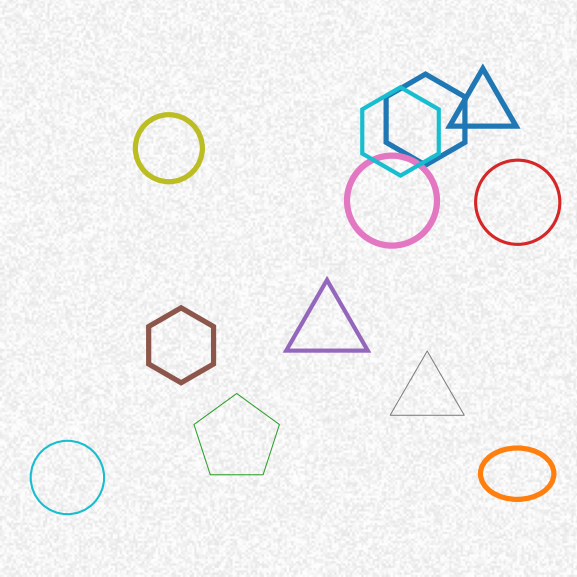[{"shape": "hexagon", "thickness": 2.5, "radius": 0.39, "center": [0.737, 0.792]}, {"shape": "triangle", "thickness": 2.5, "radius": 0.33, "center": [0.836, 0.814]}, {"shape": "oval", "thickness": 2.5, "radius": 0.32, "center": [0.896, 0.179]}, {"shape": "pentagon", "thickness": 0.5, "radius": 0.39, "center": [0.41, 0.24]}, {"shape": "circle", "thickness": 1.5, "radius": 0.36, "center": [0.896, 0.649]}, {"shape": "triangle", "thickness": 2, "radius": 0.41, "center": [0.566, 0.433]}, {"shape": "hexagon", "thickness": 2.5, "radius": 0.32, "center": [0.314, 0.401]}, {"shape": "circle", "thickness": 3, "radius": 0.39, "center": [0.679, 0.652]}, {"shape": "triangle", "thickness": 0.5, "radius": 0.37, "center": [0.74, 0.317]}, {"shape": "circle", "thickness": 2.5, "radius": 0.29, "center": [0.292, 0.743]}, {"shape": "circle", "thickness": 1, "radius": 0.32, "center": [0.117, 0.172]}, {"shape": "hexagon", "thickness": 2, "radius": 0.38, "center": [0.694, 0.772]}]